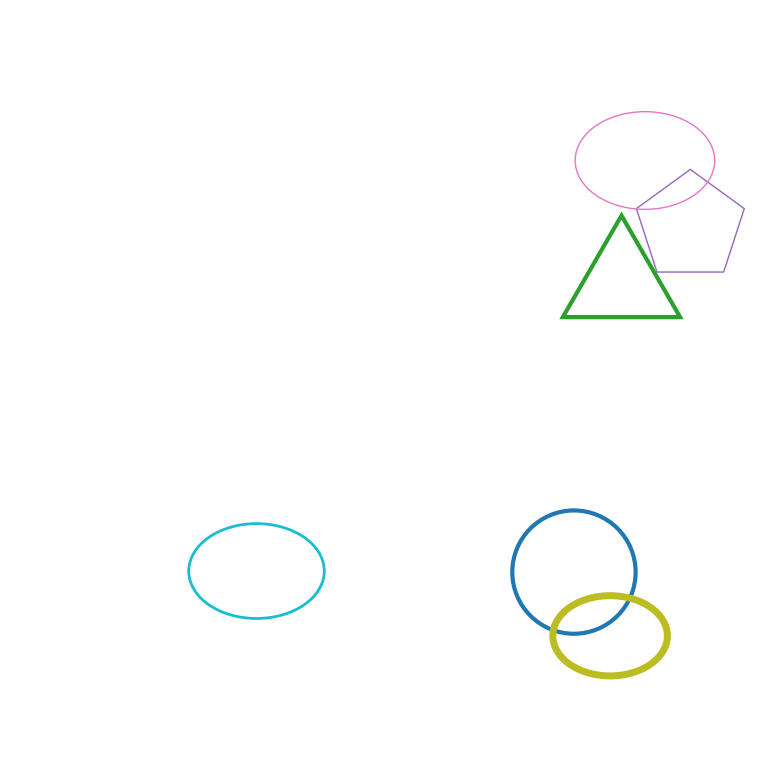[{"shape": "circle", "thickness": 1.5, "radius": 0.4, "center": [0.745, 0.257]}, {"shape": "triangle", "thickness": 1.5, "radius": 0.44, "center": [0.807, 0.632]}, {"shape": "pentagon", "thickness": 0.5, "radius": 0.37, "center": [0.897, 0.706]}, {"shape": "oval", "thickness": 0.5, "radius": 0.45, "center": [0.838, 0.792]}, {"shape": "oval", "thickness": 2.5, "radius": 0.37, "center": [0.792, 0.174]}, {"shape": "oval", "thickness": 1, "radius": 0.44, "center": [0.333, 0.258]}]